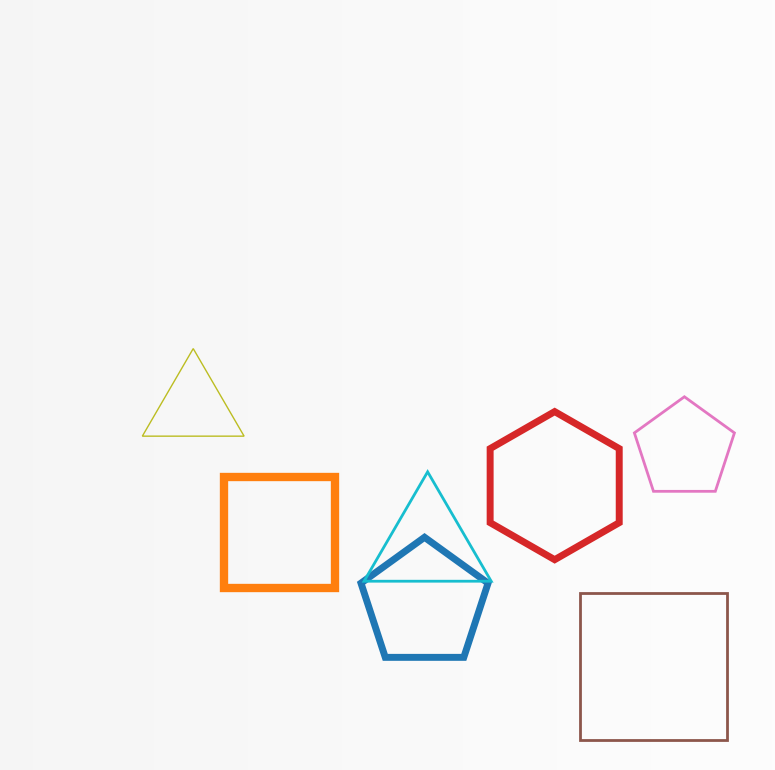[{"shape": "pentagon", "thickness": 2.5, "radius": 0.43, "center": [0.548, 0.216]}, {"shape": "square", "thickness": 3, "radius": 0.36, "center": [0.36, 0.309]}, {"shape": "hexagon", "thickness": 2.5, "radius": 0.48, "center": [0.716, 0.369]}, {"shape": "square", "thickness": 1, "radius": 0.48, "center": [0.843, 0.135]}, {"shape": "pentagon", "thickness": 1, "radius": 0.34, "center": [0.883, 0.417]}, {"shape": "triangle", "thickness": 0.5, "radius": 0.38, "center": [0.249, 0.471]}, {"shape": "triangle", "thickness": 1, "radius": 0.47, "center": [0.552, 0.293]}]